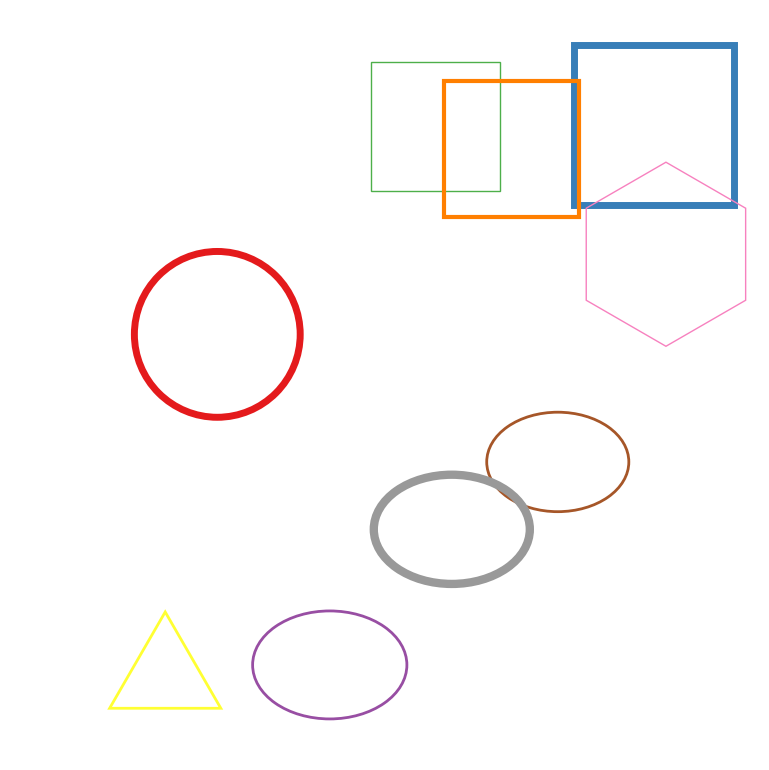[{"shape": "circle", "thickness": 2.5, "radius": 0.54, "center": [0.282, 0.566]}, {"shape": "square", "thickness": 2.5, "radius": 0.52, "center": [0.849, 0.837]}, {"shape": "square", "thickness": 0.5, "radius": 0.42, "center": [0.566, 0.835]}, {"shape": "oval", "thickness": 1, "radius": 0.5, "center": [0.428, 0.136]}, {"shape": "square", "thickness": 1.5, "radius": 0.44, "center": [0.664, 0.806]}, {"shape": "triangle", "thickness": 1, "radius": 0.42, "center": [0.215, 0.122]}, {"shape": "oval", "thickness": 1, "radius": 0.46, "center": [0.724, 0.4]}, {"shape": "hexagon", "thickness": 0.5, "radius": 0.6, "center": [0.865, 0.67]}, {"shape": "oval", "thickness": 3, "radius": 0.51, "center": [0.587, 0.313]}]